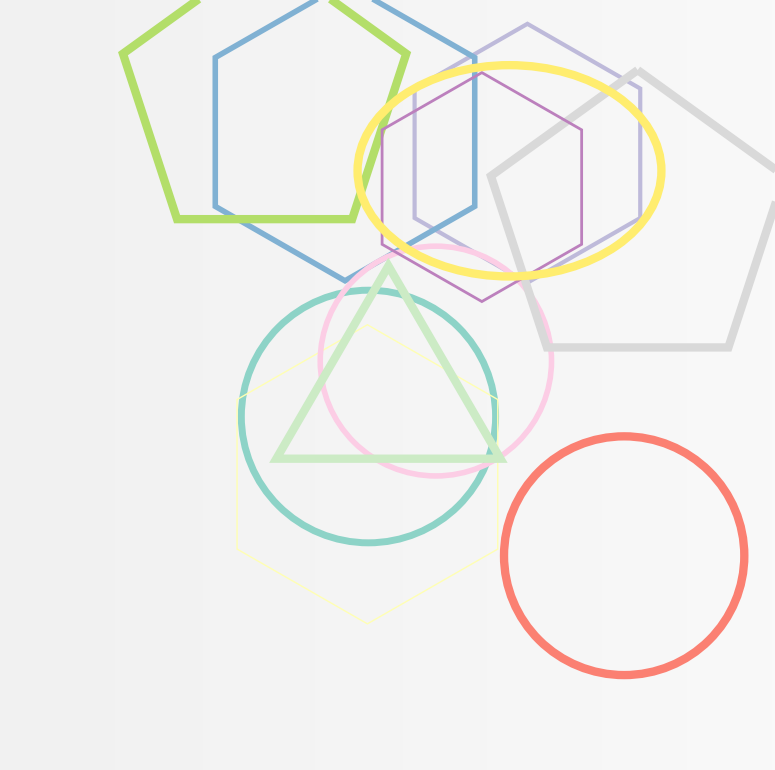[{"shape": "circle", "thickness": 2.5, "radius": 0.82, "center": [0.475, 0.459]}, {"shape": "hexagon", "thickness": 0.5, "radius": 0.97, "center": [0.474, 0.384]}, {"shape": "hexagon", "thickness": 1.5, "radius": 0.84, "center": [0.681, 0.801]}, {"shape": "circle", "thickness": 3, "radius": 0.78, "center": [0.805, 0.278]}, {"shape": "hexagon", "thickness": 2, "radius": 0.97, "center": [0.445, 0.829]}, {"shape": "pentagon", "thickness": 3, "radius": 0.96, "center": [0.341, 0.871]}, {"shape": "circle", "thickness": 2, "radius": 0.75, "center": [0.562, 0.531]}, {"shape": "pentagon", "thickness": 3, "radius": 1.0, "center": [0.823, 0.71]}, {"shape": "hexagon", "thickness": 1, "radius": 0.74, "center": [0.622, 0.757]}, {"shape": "triangle", "thickness": 3, "radius": 0.83, "center": [0.501, 0.488]}, {"shape": "oval", "thickness": 3, "radius": 0.98, "center": [0.657, 0.778]}]